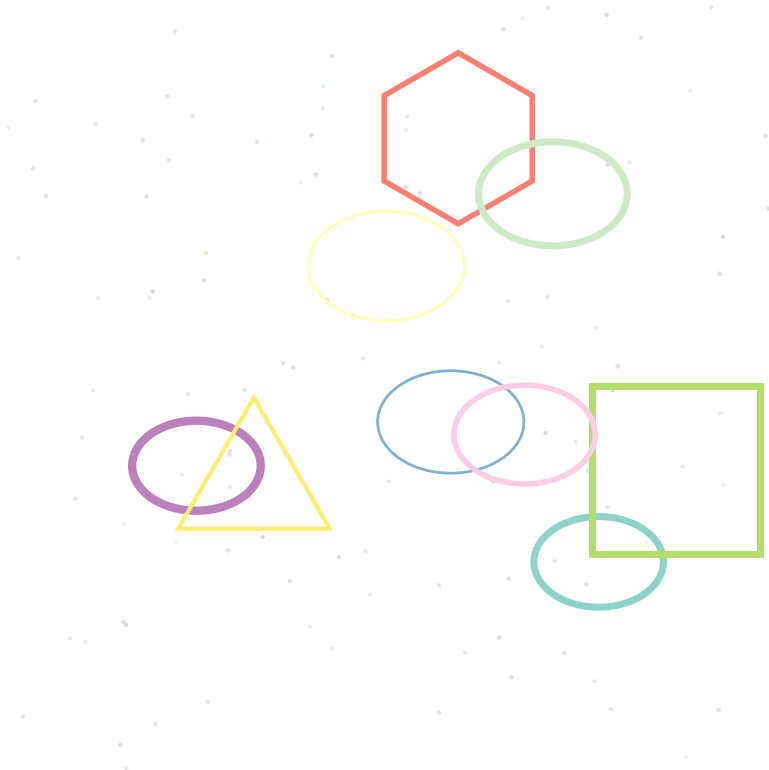[{"shape": "oval", "thickness": 2.5, "radius": 0.42, "center": [0.777, 0.27]}, {"shape": "oval", "thickness": 1, "radius": 0.51, "center": [0.502, 0.655]}, {"shape": "hexagon", "thickness": 2, "radius": 0.55, "center": [0.595, 0.82]}, {"shape": "oval", "thickness": 1, "radius": 0.48, "center": [0.585, 0.452]}, {"shape": "square", "thickness": 2.5, "radius": 0.55, "center": [0.878, 0.39]}, {"shape": "oval", "thickness": 2, "radius": 0.46, "center": [0.681, 0.436]}, {"shape": "oval", "thickness": 3, "radius": 0.42, "center": [0.255, 0.395]}, {"shape": "oval", "thickness": 2.5, "radius": 0.48, "center": [0.718, 0.748]}, {"shape": "triangle", "thickness": 1.5, "radius": 0.57, "center": [0.33, 0.37]}]